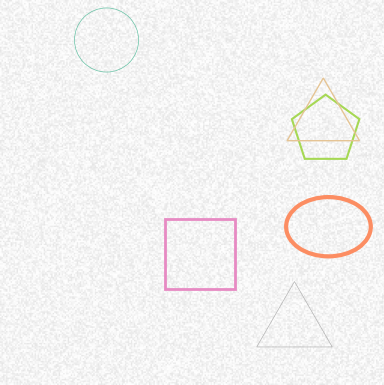[{"shape": "circle", "thickness": 0.5, "radius": 0.42, "center": [0.277, 0.896]}, {"shape": "oval", "thickness": 3, "radius": 0.55, "center": [0.853, 0.411]}, {"shape": "square", "thickness": 2, "radius": 0.45, "center": [0.52, 0.34]}, {"shape": "pentagon", "thickness": 1.5, "radius": 0.46, "center": [0.846, 0.662]}, {"shape": "triangle", "thickness": 1, "radius": 0.54, "center": [0.84, 0.689]}, {"shape": "triangle", "thickness": 0.5, "radius": 0.57, "center": [0.765, 0.155]}]